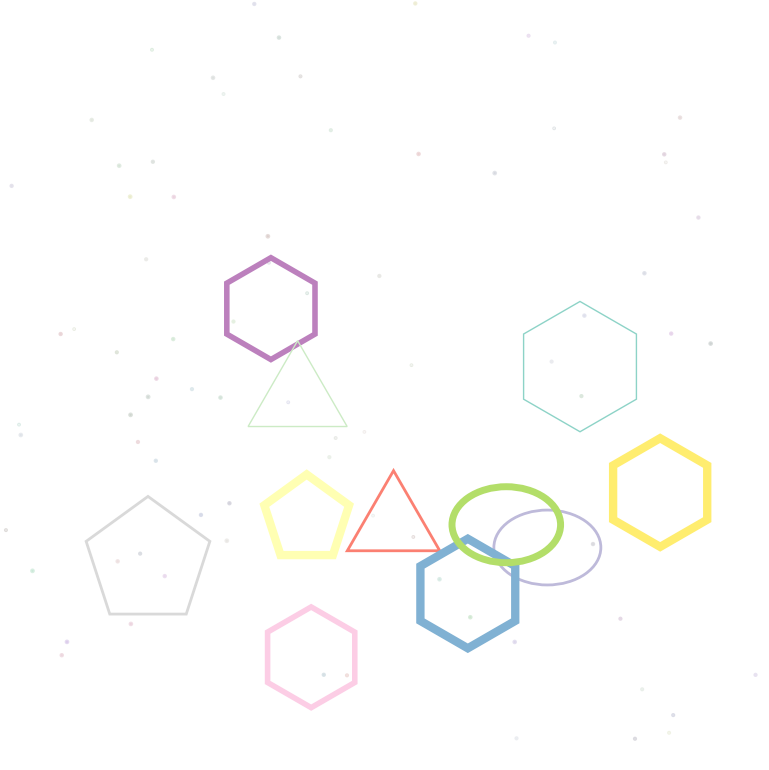[{"shape": "hexagon", "thickness": 0.5, "radius": 0.42, "center": [0.753, 0.524]}, {"shape": "pentagon", "thickness": 3, "radius": 0.29, "center": [0.398, 0.326]}, {"shape": "oval", "thickness": 1, "radius": 0.35, "center": [0.711, 0.289]}, {"shape": "triangle", "thickness": 1, "radius": 0.35, "center": [0.511, 0.319]}, {"shape": "hexagon", "thickness": 3, "radius": 0.36, "center": [0.608, 0.229]}, {"shape": "oval", "thickness": 2.5, "radius": 0.35, "center": [0.658, 0.319]}, {"shape": "hexagon", "thickness": 2, "radius": 0.33, "center": [0.404, 0.146]}, {"shape": "pentagon", "thickness": 1, "radius": 0.42, "center": [0.192, 0.271]}, {"shape": "hexagon", "thickness": 2, "radius": 0.33, "center": [0.352, 0.599]}, {"shape": "triangle", "thickness": 0.5, "radius": 0.37, "center": [0.387, 0.483]}, {"shape": "hexagon", "thickness": 3, "radius": 0.35, "center": [0.857, 0.36]}]